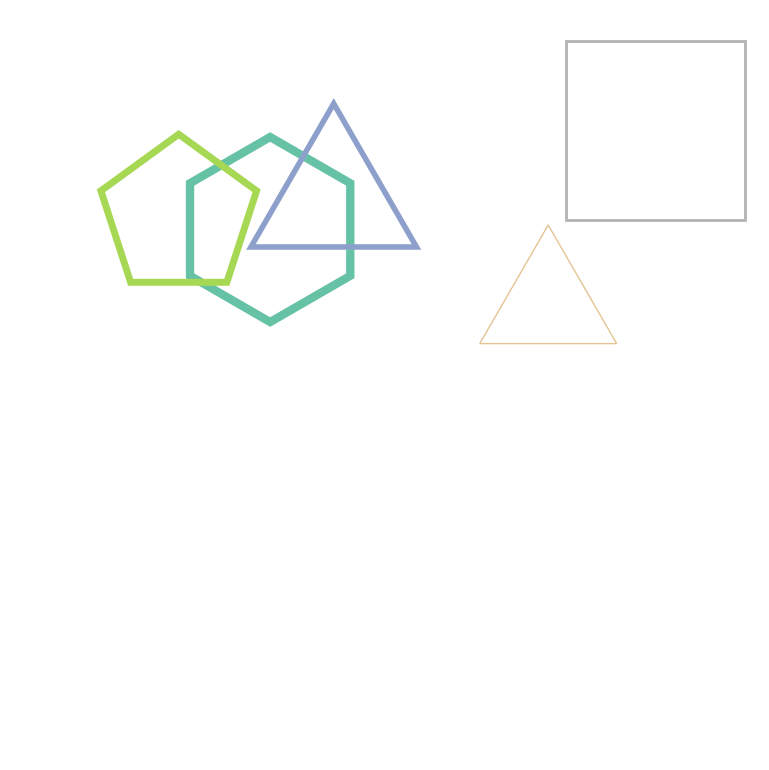[{"shape": "hexagon", "thickness": 3, "radius": 0.6, "center": [0.351, 0.702]}, {"shape": "triangle", "thickness": 2, "radius": 0.62, "center": [0.433, 0.741]}, {"shape": "pentagon", "thickness": 2.5, "radius": 0.53, "center": [0.232, 0.719]}, {"shape": "triangle", "thickness": 0.5, "radius": 0.51, "center": [0.712, 0.605]}, {"shape": "square", "thickness": 1, "radius": 0.58, "center": [0.851, 0.831]}]